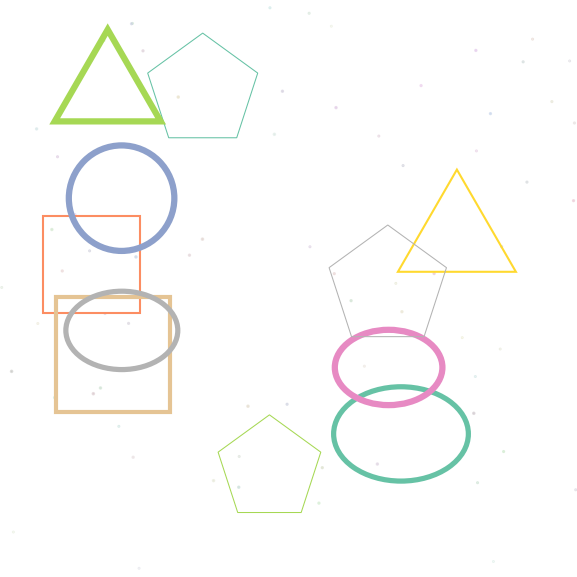[{"shape": "pentagon", "thickness": 0.5, "radius": 0.5, "center": [0.351, 0.842]}, {"shape": "oval", "thickness": 2.5, "radius": 0.58, "center": [0.694, 0.248]}, {"shape": "square", "thickness": 1, "radius": 0.42, "center": [0.158, 0.542]}, {"shape": "circle", "thickness": 3, "radius": 0.46, "center": [0.211, 0.656]}, {"shape": "oval", "thickness": 3, "radius": 0.47, "center": [0.673, 0.363]}, {"shape": "triangle", "thickness": 3, "radius": 0.53, "center": [0.186, 0.842]}, {"shape": "pentagon", "thickness": 0.5, "radius": 0.47, "center": [0.467, 0.187]}, {"shape": "triangle", "thickness": 1, "radius": 0.59, "center": [0.791, 0.587]}, {"shape": "square", "thickness": 2, "radius": 0.5, "center": [0.196, 0.385]}, {"shape": "pentagon", "thickness": 0.5, "radius": 0.53, "center": [0.671, 0.503]}, {"shape": "oval", "thickness": 2.5, "radius": 0.48, "center": [0.211, 0.427]}]